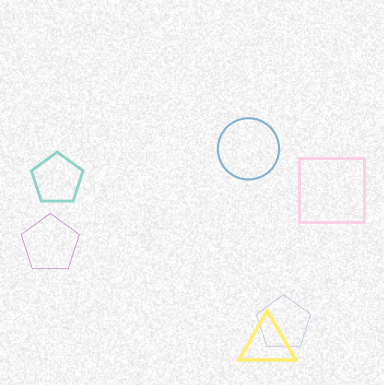[{"shape": "pentagon", "thickness": 2, "radius": 0.35, "center": [0.149, 0.535]}, {"shape": "pentagon", "thickness": 0.5, "radius": 0.37, "center": [0.736, 0.161]}, {"shape": "circle", "thickness": 1.5, "radius": 0.4, "center": [0.645, 0.613]}, {"shape": "square", "thickness": 2, "radius": 0.42, "center": [0.861, 0.507]}, {"shape": "pentagon", "thickness": 0.5, "radius": 0.4, "center": [0.131, 0.366]}, {"shape": "triangle", "thickness": 2.5, "radius": 0.43, "center": [0.694, 0.108]}]